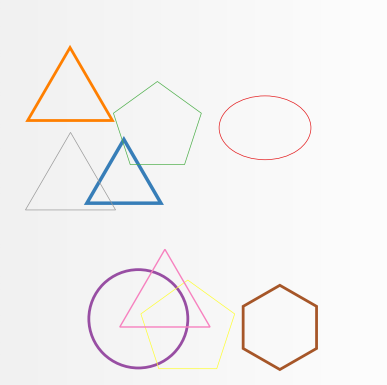[{"shape": "oval", "thickness": 0.5, "radius": 0.59, "center": [0.684, 0.668]}, {"shape": "triangle", "thickness": 2.5, "radius": 0.55, "center": [0.32, 0.527]}, {"shape": "pentagon", "thickness": 0.5, "radius": 0.6, "center": [0.406, 0.669]}, {"shape": "circle", "thickness": 2, "radius": 0.64, "center": [0.357, 0.172]}, {"shape": "triangle", "thickness": 2, "radius": 0.63, "center": [0.181, 0.75]}, {"shape": "pentagon", "thickness": 0.5, "radius": 0.64, "center": [0.485, 0.145]}, {"shape": "hexagon", "thickness": 2, "radius": 0.55, "center": [0.722, 0.15]}, {"shape": "triangle", "thickness": 1, "radius": 0.67, "center": [0.426, 0.218]}, {"shape": "triangle", "thickness": 0.5, "radius": 0.67, "center": [0.182, 0.522]}]